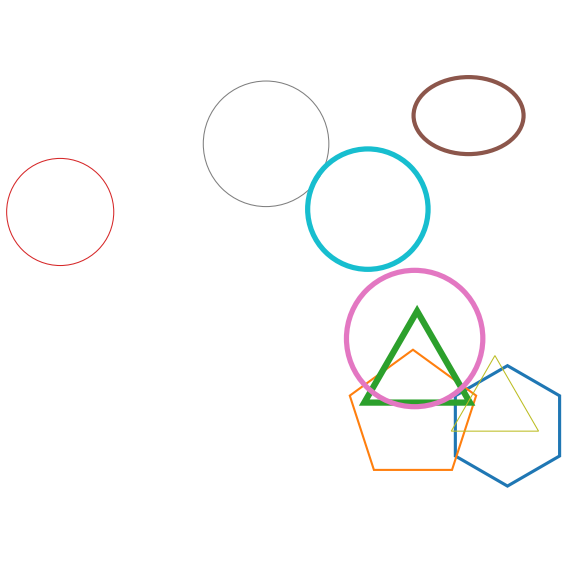[{"shape": "hexagon", "thickness": 1.5, "radius": 0.52, "center": [0.879, 0.262]}, {"shape": "pentagon", "thickness": 1, "radius": 0.58, "center": [0.715, 0.279]}, {"shape": "triangle", "thickness": 3, "radius": 0.53, "center": [0.722, 0.355]}, {"shape": "circle", "thickness": 0.5, "radius": 0.46, "center": [0.104, 0.632]}, {"shape": "oval", "thickness": 2, "radius": 0.48, "center": [0.811, 0.799]}, {"shape": "circle", "thickness": 2.5, "radius": 0.59, "center": [0.718, 0.413]}, {"shape": "circle", "thickness": 0.5, "radius": 0.54, "center": [0.461, 0.75]}, {"shape": "triangle", "thickness": 0.5, "radius": 0.44, "center": [0.857, 0.296]}, {"shape": "circle", "thickness": 2.5, "radius": 0.52, "center": [0.637, 0.637]}]